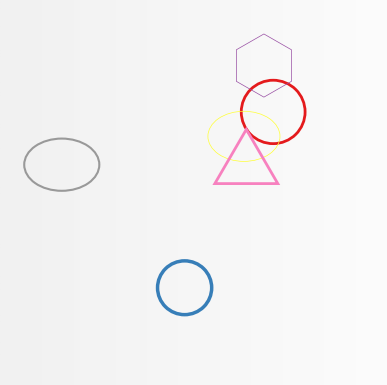[{"shape": "circle", "thickness": 2, "radius": 0.41, "center": [0.705, 0.709]}, {"shape": "circle", "thickness": 2.5, "radius": 0.35, "center": [0.476, 0.253]}, {"shape": "hexagon", "thickness": 0.5, "radius": 0.41, "center": [0.681, 0.83]}, {"shape": "oval", "thickness": 0.5, "radius": 0.47, "center": [0.63, 0.646]}, {"shape": "triangle", "thickness": 2, "radius": 0.47, "center": [0.636, 0.57]}, {"shape": "oval", "thickness": 1.5, "radius": 0.48, "center": [0.159, 0.572]}]